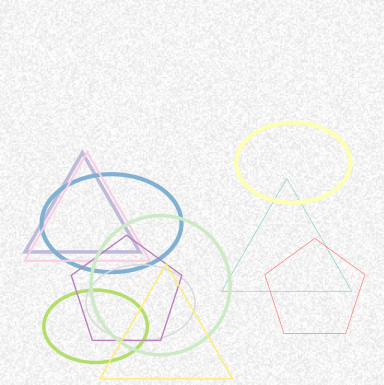[{"shape": "triangle", "thickness": 0.5, "radius": 0.98, "center": [0.745, 0.341]}, {"shape": "oval", "thickness": 3, "radius": 0.74, "center": [0.762, 0.578]}, {"shape": "triangle", "thickness": 2.5, "radius": 0.86, "center": [0.214, 0.432]}, {"shape": "pentagon", "thickness": 0.5, "radius": 0.68, "center": [0.818, 0.244]}, {"shape": "oval", "thickness": 3, "radius": 0.91, "center": [0.29, 0.42]}, {"shape": "oval", "thickness": 2.5, "radius": 0.67, "center": [0.248, 0.152]}, {"shape": "triangle", "thickness": 1.5, "radius": 0.94, "center": [0.227, 0.417]}, {"shape": "oval", "thickness": 1, "radius": 0.71, "center": [0.365, 0.213]}, {"shape": "pentagon", "thickness": 1, "radius": 0.76, "center": [0.329, 0.238]}, {"shape": "circle", "thickness": 2.5, "radius": 0.9, "center": [0.417, 0.259]}, {"shape": "triangle", "thickness": 1, "radius": 1.0, "center": [0.432, 0.116]}]